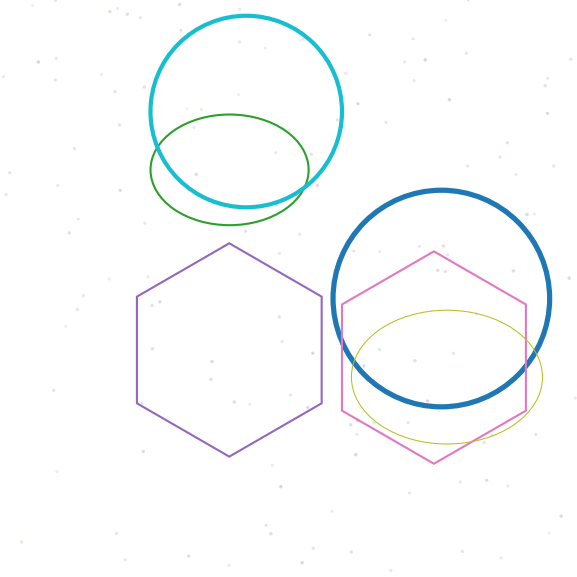[{"shape": "circle", "thickness": 2.5, "radius": 0.94, "center": [0.764, 0.482]}, {"shape": "oval", "thickness": 1, "radius": 0.68, "center": [0.398, 0.705]}, {"shape": "hexagon", "thickness": 1, "radius": 0.92, "center": [0.397, 0.393]}, {"shape": "hexagon", "thickness": 1, "radius": 0.92, "center": [0.751, 0.38]}, {"shape": "oval", "thickness": 0.5, "radius": 0.83, "center": [0.774, 0.346]}, {"shape": "circle", "thickness": 2, "radius": 0.83, "center": [0.426, 0.806]}]